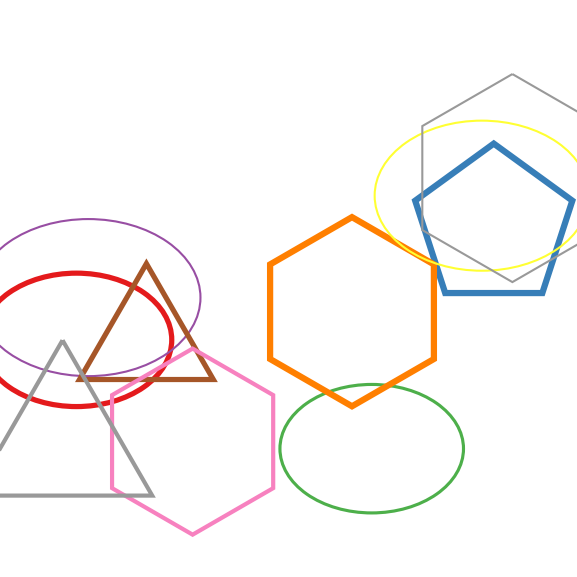[{"shape": "oval", "thickness": 2.5, "radius": 0.83, "center": [0.132, 0.411]}, {"shape": "pentagon", "thickness": 3, "radius": 0.72, "center": [0.855, 0.607]}, {"shape": "oval", "thickness": 1.5, "radius": 0.79, "center": [0.644, 0.222]}, {"shape": "oval", "thickness": 1, "radius": 0.97, "center": [0.153, 0.484]}, {"shape": "hexagon", "thickness": 3, "radius": 0.82, "center": [0.61, 0.459]}, {"shape": "oval", "thickness": 1, "radius": 0.93, "center": [0.834, 0.66]}, {"shape": "triangle", "thickness": 2.5, "radius": 0.67, "center": [0.254, 0.409]}, {"shape": "hexagon", "thickness": 2, "radius": 0.81, "center": [0.334, 0.234]}, {"shape": "triangle", "thickness": 2, "radius": 0.9, "center": [0.108, 0.231]}, {"shape": "hexagon", "thickness": 1, "radius": 0.9, "center": [0.887, 0.691]}]